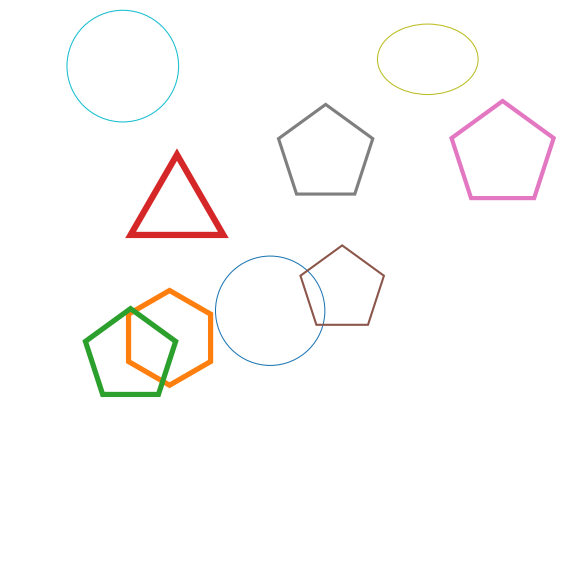[{"shape": "circle", "thickness": 0.5, "radius": 0.47, "center": [0.468, 0.461]}, {"shape": "hexagon", "thickness": 2.5, "radius": 0.41, "center": [0.294, 0.414]}, {"shape": "pentagon", "thickness": 2.5, "radius": 0.41, "center": [0.226, 0.383]}, {"shape": "triangle", "thickness": 3, "radius": 0.46, "center": [0.306, 0.639]}, {"shape": "pentagon", "thickness": 1, "radius": 0.38, "center": [0.593, 0.498]}, {"shape": "pentagon", "thickness": 2, "radius": 0.46, "center": [0.87, 0.731]}, {"shape": "pentagon", "thickness": 1.5, "radius": 0.43, "center": [0.564, 0.733]}, {"shape": "oval", "thickness": 0.5, "radius": 0.44, "center": [0.741, 0.896]}, {"shape": "circle", "thickness": 0.5, "radius": 0.48, "center": [0.213, 0.885]}]